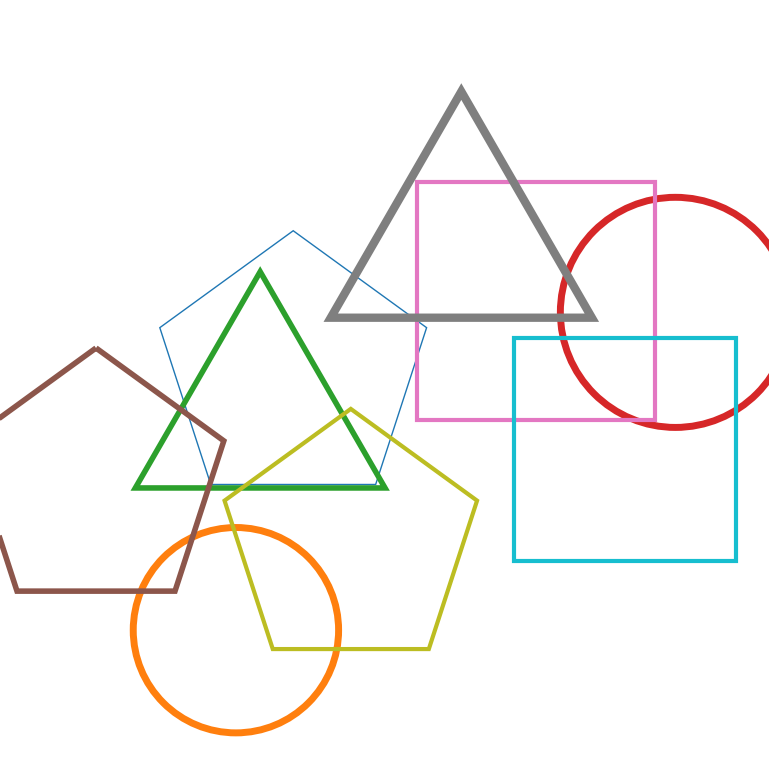[{"shape": "pentagon", "thickness": 0.5, "radius": 0.91, "center": [0.381, 0.518]}, {"shape": "circle", "thickness": 2.5, "radius": 0.67, "center": [0.306, 0.182]}, {"shape": "triangle", "thickness": 2, "radius": 0.94, "center": [0.338, 0.46]}, {"shape": "circle", "thickness": 2.5, "radius": 0.75, "center": [0.877, 0.594]}, {"shape": "pentagon", "thickness": 2, "radius": 0.87, "center": [0.125, 0.374]}, {"shape": "square", "thickness": 1.5, "radius": 0.77, "center": [0.696, 0.609]}, {"shape": "triangle", "thickness": 3, "radius": 0.98, "center": [0.599, 0.685]}, {"shape": "pentagon", "thickness": 1.5, "radius": 0.86, "center": [0.456, 0.297]}, {"shape": "square", "thickness": 1.5, "radius": 0.72, "center": [0.812, 0.416]}]